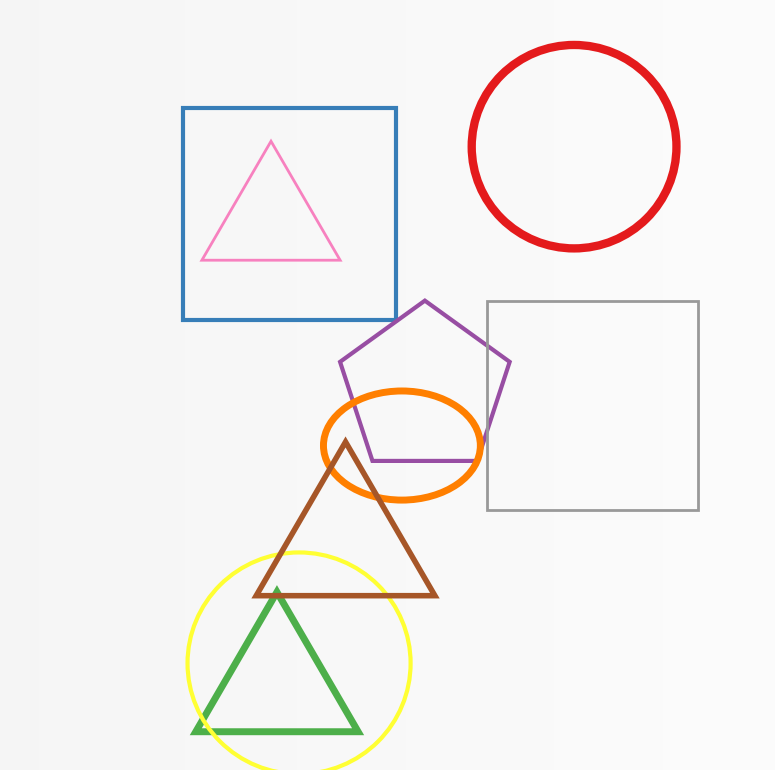[{"shape": "circle", "thickness": 3, "radius": 0.66, "center": [0.741, 0.81]}, {"shape": "square", "thickness": 1.5, "radius": 0.69, "center": [0.374, 0.722]}, {"shape": "triangle", "thickness": 2.5, "radius": 0.6, "center": [0.357, 0.11]}, {"shape": "pentagon", "thickness": 1.5, "radius": 0.58, "center": [0.548, 0.494]}, {"shape": "oval", "thickness": 2.5, "radius": 0.51, "center": [0.519, 0.421]}, {"shape": "circle", "thickness": 1.5, "radius": 0.72, "center": [0.386, 0.139]}, {"shape": "triangle", "thickness": 2, "radius": 0.67, "center": [0.446, 0.293]}, {"shape": "triangle", "thickness": 1, "radius": 0.52, "center": [0.35, 0.714]}, {"shape": "square", "thickness": 1, "radius": 0.68, "center": [0.764, 0.473]}]